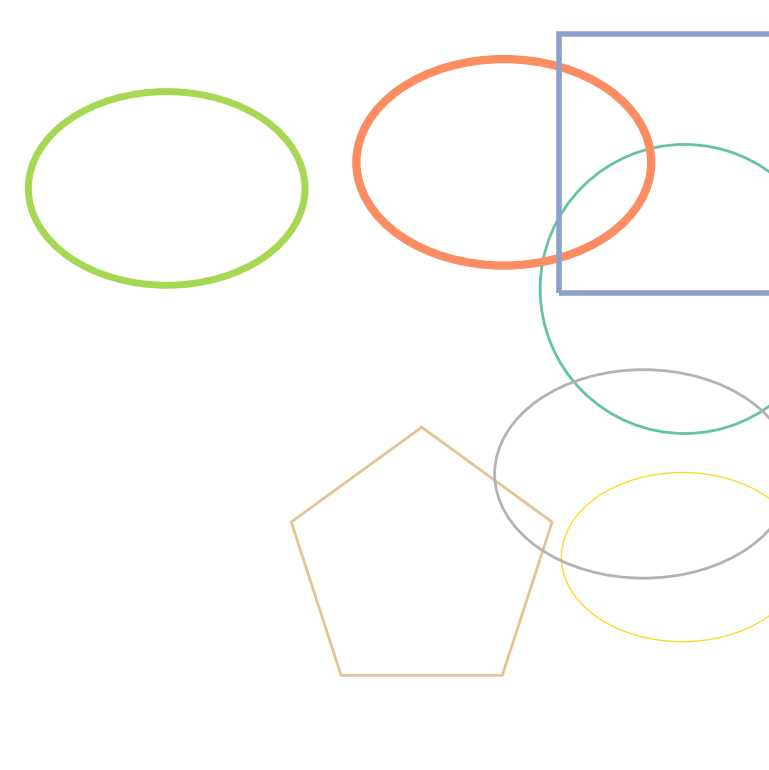[{"shape": "circle", "thickness": 1, "radius": 0.94, "center": [0.889, 0.625]}, {"shape": "oval", "thickness": 3, "radius": 0.96, "center": [0.654, 0.789]}, {"shape": "square", "thickness": 2, "radius": 0.84, "center": [0.895, 0.788]}, {"shape": "oval", "thickness": 2.5, "radius": 0.9, "center": [0.216, 0.755]}, {"shape": "oval", "thickness": 0.5, "radius": 0.78, "center": [0.886, 0.277]}, {"shape": "pentagon", "thickness": 1, "radius": 0.89, "center": [0.548, 0.267]}, {"shape": "oval", "thickness": 1, "radius": 0.97, "center": [0.836, 0.385]}]